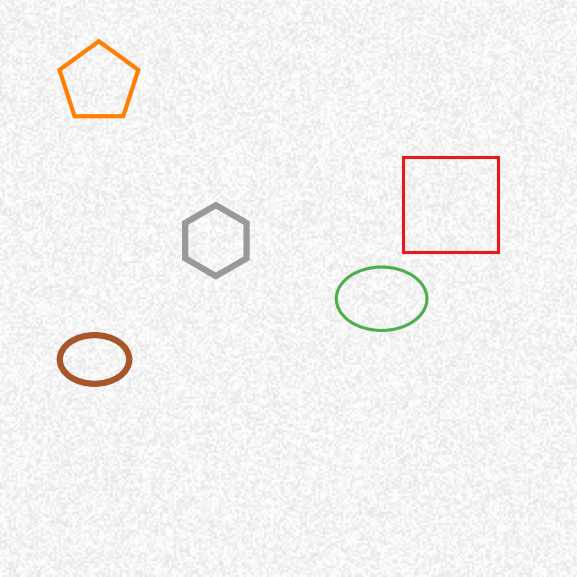[{"shape": "square", "thickness": 1.5, "radius": 0.41, "center": [0.779, 0.646]}, {"shape": "oval", "thickness": 1.5, "radius": 0.39, "center": [0.661, 0.482]}, {"shape": "pentagon", "thickness": 2, "radius": 0.36, "center": [0.171, 0.856]}, {"shape": "oval", "thickness": 3, "radius": 0.3, "center": [0.164, 0.377]}, {"shape": "hexagon", "thickness": 3, "radius": 0.31, "center": [0.374, 0.582]}]